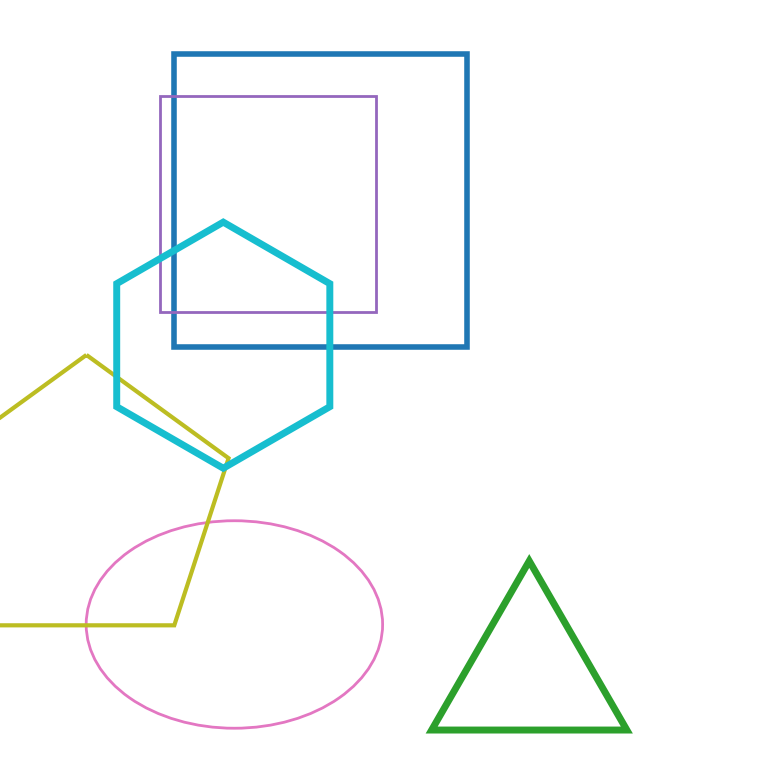[{"shape": "square", "thickness": 2, "radius": 0.95, "center": [0.416, 0.739]}, {"shape": "triangle", "thickness": 2.5, "radius": 0.73, "center": [0.687, 0.125]}, {"shape": "square", "thickness": 1, "radius": 0.7, "center": [0.348, 0.735]}, {"shape": "oval", "thickness": 1, "radius": 0.96, "center": [0.304, 0.189]}, {"shape": "pentagon", "thickness": 1.5, "radius": 0.97, "center": [0.112, 0.345]}, {"shape": "hexagon", "thickness": 2.5, "radius": 0.8, "center": [0.29, 0.552]}]